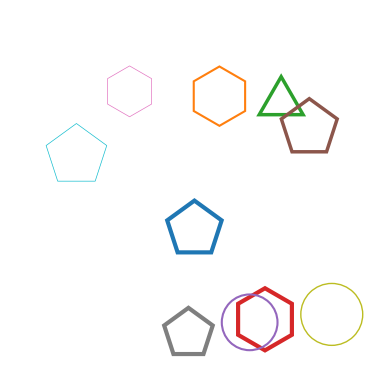[{"shape": "pentagon", "thickness": 3, "radius": 0.37, "center": [0.505, 0.405]}, {"shape": "hexagon", "thickness": 1.5, "radius": 0.39, "center": [0.57, 0.75]}, {"shape": "triangle", "thickness": 2.5, "radius": 0.33, "center": [0.73, 0.735]}, {"shape": "hexagon", "thickness": 3, "radius": 0.4, "center": [0.688, 0.171]}, {"shape": "circle", "thickness": 1.5, "radius": 0.36, "center": [0.648, 0.163]}, {"shape": "pentagon", "thickness": 2.5, "radius": 0.38, "center": [0.803, 0.667]}, {"shape": "hexagon", "thickness": 0.5, "radius": 0.33, "center": [0.337, 0.763]}, {"shape": "pentagon", "thickness": 3, "radius": 0.33, "center": [0.489, 0.134]}, {"shape": "circle", "thickness": 1, "radius": 0.4, "center": [0.862, 0.183]}, {"shape": "pentagon", "thickness": 0.5, "radius": 0.41, "center": [0.199, 0.596]}]